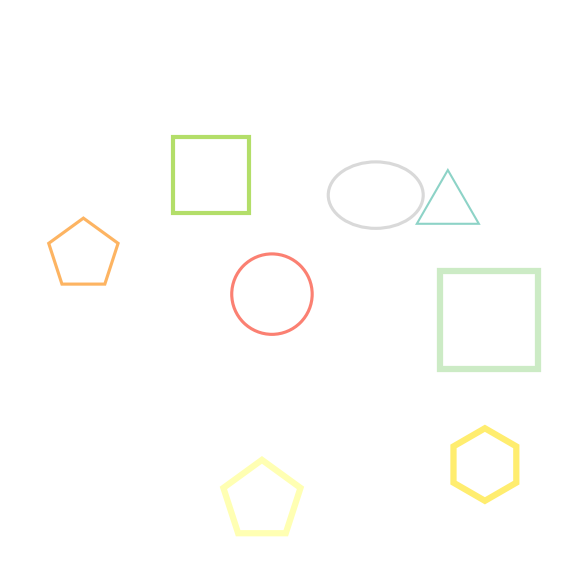[{"shape": "triangle", "thickness": 1, "radius": 0.31, "center": [0.775, 0.643]}, {"shape": "pentagon", "thickness": 3, "radius": 0.35, "center": [0.454, 0.133]}, {"shape": "circle", "thickness": 1.5, "radius": 0.35, "center": [0.471, 0.49]}, {"shape": "pentagon", "thickness": 1.5, "radius": 0.32, "center": [0.144, 0.558]}, {"shape": "square", "thickness": 2, "radius": 0.33, "center": [0.365, 0.696]}, {"shape": "oval", "thickness": 1.5, "radius": 0.41, "center": [0.651, 0.661]}, {"shape": "square", "thickness": 3, "radius": 0.43, "center": [0.847, 0.445]}, {"shape": "hexagon", "thickness": 3, "radius": 0.31, "center": [0.84, 0.195]}]